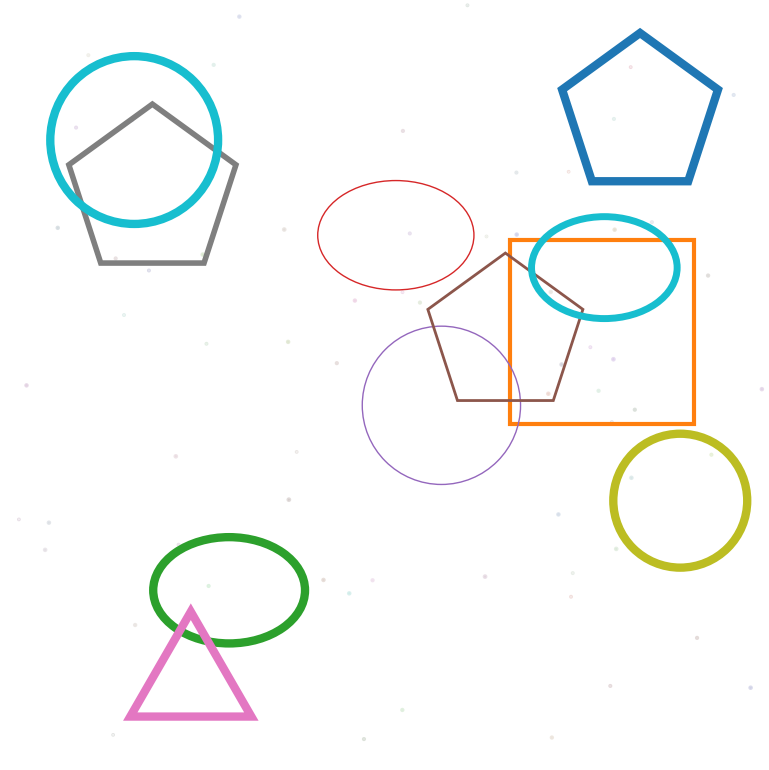[{"shape": "pentagon", "thickness": 3, "radius": 0.53, "center": [0.831, 0.851]}, {"shape": "square", "thickness": 1.5, "radius": 0.6, "center": [0.782, 0.569]}, {"shape": "oval", "thickness": 3, "radius": 0.49, "center": [0.298, 0.233]}, {"shape": "oval", "thickness": 0.5, "radius": 0.51, "center": [0.514, 0.694]}, {"shape": "circle", "thickness": 0.5, "radius": 0.51, "center": [0.573, 0.474]}, {"shape": "pentagon", "thickness": 1, "radius": 0.53, "center": [0.656, 0.565]}, {"shape": "triangle", "thickness": 3, "radius": 0.45, "center": [0.248, 0.115]}, {"shape": "pentagon", "thickness": 2, "radius": 0.57, "center": [0.198, 0.751]}, {"shape": "circle", "thickness": 3, "radius": 0.43, "center": [0.883, 0.35]}, {"shape": "oval", "thickness": 2.5, "radius": 0.47, "center": [0.785, 0.652]}, {"shape": "circle", "thickness": 3, "radius": 0.54, "center": [0.174, 0.818]}]